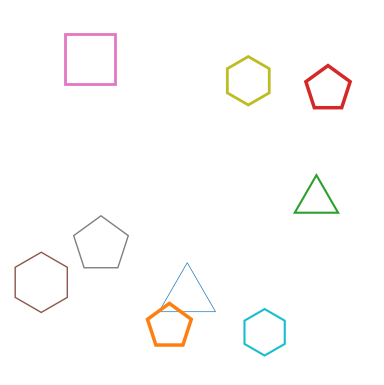[{"shape": "triangle", "thickness": 0.5, "radius": 0.42, "center": [0.486, 0.233]}, {"shape": "pentagon", "thickness": 2.5, "radius": 0.3, "center": [0.44, 0.152]}, {"shape": "triangle", "thickness": 1.5, "radius": 0.33, "center": [0.822, 0.48]}, {"shape": "pentagon", "thickness": 2.5, "radius": 0.3, "center": [0.852, 0.769]}, {"shape": "hexagon", "thickness": 1, "radius": 0.39, "center": [0.107, 0.267]}, {"shape": "square", "thickness": 2, "radius": 0.32, "center": [0.234, 0.846]}, {"shape": "pentagon", "thickness": 1, "radius": 0.37, "center": [0.262, 0.365]}, {"shape": "hexagon", "thickness": 2, "radius": 0.31, "center": [0.645, 0.79]}, {"shape": "hexagon", "thickness": 1.5, "radius": 0.3, "center": [0.687, 0.137]}]